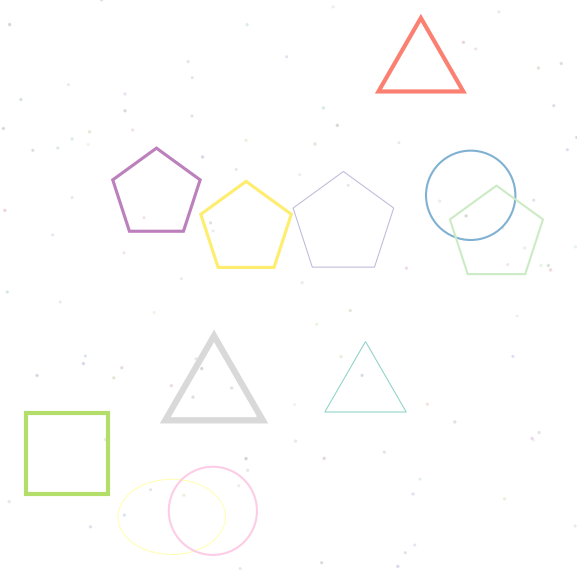[{"shape": "triangle", "thickness": 0.5, "radius": 0.41, "center": [0.633, 0.326]}, {"shape": "oval", "thickness": 0.5, "radius": 0.47, "center": [0.297, 0.104]}, {"shape": "pentagon", "thickness": 0.5, "radius": 0.46, "center": [0.595, 0.611]}, {"shape": "triangle", "thickness": 2, "radius": 0.42, "center": [0.729, 0.883]}, {"shape": "circle", "thickness": 1, "radius": 0.39, "center": [0.815, 0.661]}, {"shape": "square", "thickness": 2, "radius": 0.35, "center": [0.116, 0.214]}, {"shape": "circle", "thickness": 1, "radius": 0.38, "center": [0.369, 0.115]}, {"shape": "triangle", "thickness": 3, "radius": 0.49, "center": [0.371, 0.32]}, {"shape": "pentagon", "thickness": 1.5, "radius": 0.4, "center": [0.271, 0.663]}, {"shape": "pentagon", "thickness": 1, "radius": 0.42, "center": [0.86, 0.593]}, {"shape": "pentagon", "thickness": 1.5, "radius": 0.41, "center": [0.426, 0.603]}]